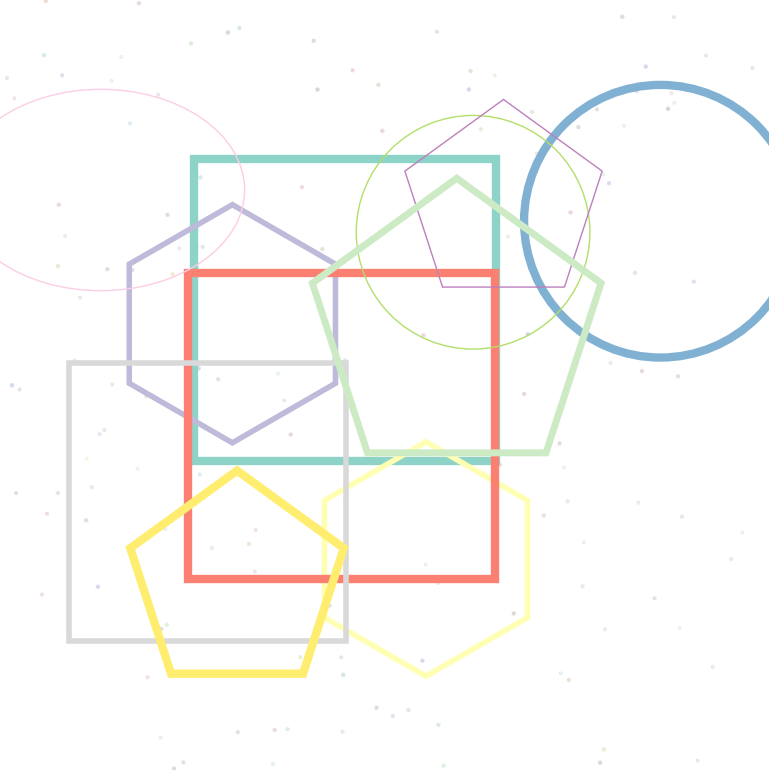[{"shape": "square", "thickness": 3, "radius": 0.98, "center": [0.448, 0.597]}, {"shape": "hexagon", "thickness": 2, "radius": 0.76, "center": [0.553, 0.274]}, {"shape": "hexagon", "thickness": 2, "radius": 0.77, "center": [0.302, 0.58]}, {"shape": "square", "thickness": 3, "radius": 0.99, "center": [0.443, 0.447]}, {"shape": "circle", "thickness": 3, "radius": 0.89, "center": [0.858, 0.713]}, {"shape": "circle", "thickness": 0.5, "radius": 0.76, "center": [0.614, 0.698]}, {"shape": "oval", "thickness": 0.5, "radius": 0.93, "center": [0.131, 0.753]}, {"shape": "square", "thickness": 2, "radius": 0.9, "center": [0.27, 0.348]}, {"shape": "pentagon", "thickness": 0.5, "radius": 0.67, "center": [0.654, 0.736]}, {"shape": "pentagon", "thickness": 2.5, "radius": 0.99, "center": [0.593, 0.571]}, {"shape": "pentagon", "thickness": 3, "radius": 0.73, "center": [0.308, 0.243]}]